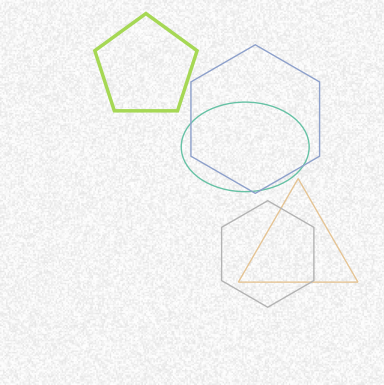[{"shape": "oval", "thickness": 1, "radius": 0.83, "center": [0.637, 0.618]}, {"shape": "hexagon", "thickness": 1, "radius": 0.96, "center": [0.663, 0.691]}, {"shape": "pentagon", "thickness": 2.5, "radius": 0.7, "center": [0.379, 0.825]}, {"shape": "triangle", "thickness": 1, "radius": 0.9, "center": [0.774, 0.357]}, {"shape": "hexagon", "thickness": 1, "radius": 0.69, "center": [0.695, 0.34]}]